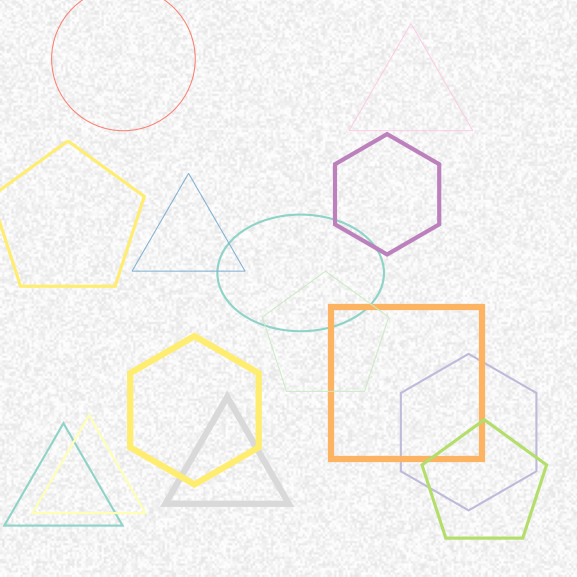[{"shape": "oval", "thickness": 1, "radius": 0.72, "center": [0.521, 0.527]}, {"shape": "triangle", "thickness": 1, "radius": 0.59, "center": [0.11, 0.148]}, {"shape": "triangle", "thickness": 1, "radius": 0.56, "center": [0.154, 0.167]}, {"shape": "hexagon", "thickness": 1, "radius": 0.68, "center": [0.811, 0.251]}, {"shape": "circle", "thickness": 0.5, "radius": 0.62, "center": [0.214, 0.897]}, {"shape": "triangle", "thickness": 0.5, "radius": 0.56, "center": [0.326, 0.586]}, {"shape": "square", "thickness": 3, "radius": 0.65, "center": [0.704, 0.336]}, {"shape": "pentagon", "thickness": 1.5, "radius": 0.57, "center": [0.839, 0.159]}, {"shape": "triangle", "thickness": 0.5, "radius": 0.62, "center": [0.712, 0.835]}, {"shape": "triangle", "thickness": 3, "radius": 0.62, "center": [0.393, 0.188]}, {"shape": "hexagon", "thickness": 2, "radius": 0.52, "center": [0.67, 0.663]}, {"shape": "pentagon", "thickness": 0.5, "radius": 0.58, "center": [0.564, 0.414]}, {"shape": "hexagon", "thickness": 3, "radius": 0.64, "center": [0.337, 0.289]}, {"shape": "pentagon", "thickness": 1.5, "radius": 0.7, "center": [0.117, 0.616]}]